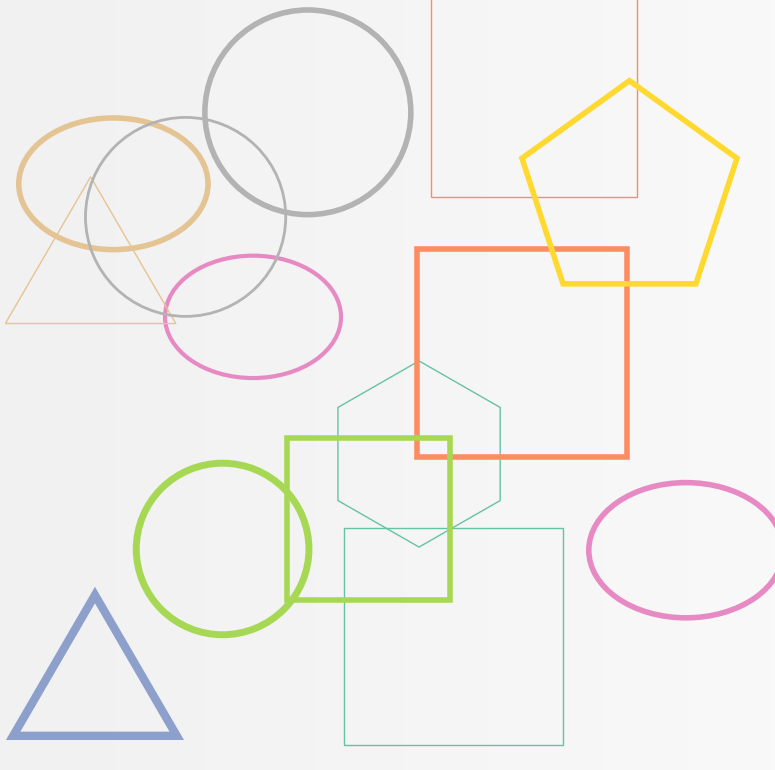[{"shape": "hexagon", "thickness": 0.5, "radius": 0.6, "center": [0.541, 0.41]}, {"shape": "square", "thickness": 0.5, "radius": 0.71, "center": [0.585, 0.173]}, {"shape": "square", "thickness": 0.5, "radius": 0.66, "center": [0.689, 0.877]}, {"shape": "square", "thickness": 2, "radius": 0.68, "center": [0.674, 0.542]}, {"shape": "triangle", "thickness": 3, "radius": 0.61, "center": [0.123, 0.105]}, {"shape": "oval", "thickness": 1.5, "radius": 0.57, "center": [0.326, 0.589]}, {"shape": "oval", "thickness": 2, "radius": 0.63, "center": [0.885, 0.285]}, {"shape": "circle", "thickness": 2.5, "radius": 0.56, "center": [0.287, 0.287]}, {"shape": "square", "thickness": 2, "radius": 0.53, "center": [0.475, 0.326]}, {"shape": "pentagon", "thickness": 2, "radius": 0.73, "center": [0.812, 0.749]}, {"shape": "triangle", "thickness": 0.5, "radius": 0.64, "center": [0.117, 0.643]}, {"shape": "oval", "thickness": 2, "radius": 0.61, "center": [0.146, 0.761]}, {"shape": "circle", "thickness": 1, "radius": 0.65, "center": [0.239, 0.718]}, {"shape": "circle", "thickness": 2, "radius": 0.66, "center": [0.397, 0.854]}]